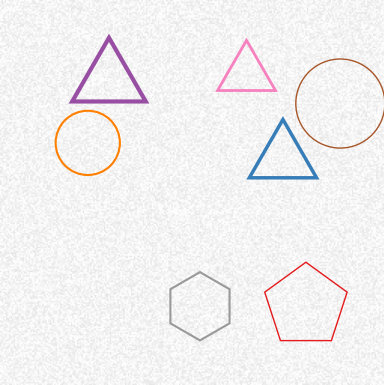[{"shape": "pentagon", "thickness": 1, "radius": 0.56, "center": [0.795, 0.206]}, {"shape": "triangle", "thickness": 2.5, "radius": 0.5, "center": [0.735, 0.589]}, {"shape": "triangle", "thickness": 3, "radius": 0.55, "center": [0.283, 0.792]}, {"shape": "circle", "thickness": 1.5, "radius": 0.42, "center": [0.228, 0.629]}, {"shape": "circle", "thickness": 1, "radius": 0.58, "center": [0.884, 0.731]}, {"shape": "triangle", "thickness": 2, "radius": 0.43, "center": [0.64, 0.808]}, {"shape": "hexagon", "thickness": 1.5, "radius": 0.44, "center": [0.519, 0.204]}]